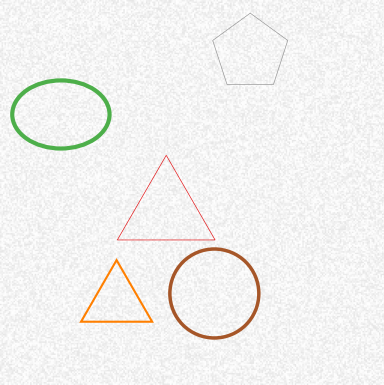[{"shape": "triangle", "thickness": 0.5, "radius": 0.73, "center": [0.432, 0.45]}, {"shape": "oval", "thickness": 3, "radius": 0.63, "center": [0.158, 0.703]}, {"shape": "triangle", "thickness": 1.5, "radius": 0.53, "center": [0.303, 0.218]}, {"shape": "circle", "thickness": 2.5, "radius": 0.58, "center": [0.557, 0.238]}, {"shape": "pentagon", "thickness": 0.5, "radius": 0.51, "center": [0.65, 0.863]}]